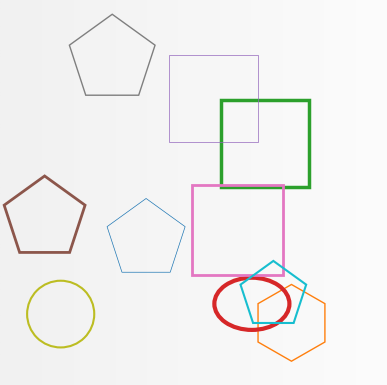[{"shape": "pentagon", "thickness": 0.5, "radius": 0.53, "center": [0.377, 0.379]}, {"shape": "hexagon", "thickness": 1, "radius": 0.5, "center": [0.752, 0.161]}, {"shape": "square", "thickness": 2.5, "radius": 0.57, "center": [0.684, 0.628]}, {"shape": "oval", "thickness": 3, "radius": 0.48, "center": [0.65, 0.211]}, {"shape": "square", "thickness": 0.5, "radius": 0.57, "center": [0.551, 0.744]}, {"shape": "pentagon", "thickness": 2, "radius": 0.55, "center": [0.115, 0.433]}, {"shape": "square", "thickness": 2, "radius": 0.59, "center": [0.612, 0.402]}, {"shape": "pentagon", "thickness": 1, "radius": 0.58, "center": [0.29, 0.847]}, {"shape": "circle", "thickness": 1.5, "radius": 0.43, "center": [0.157, 0.184]}, {"shape": "pentagon", "thickness": 1.5, "radius": 0.45, "center": [0.705, 0.233]}]